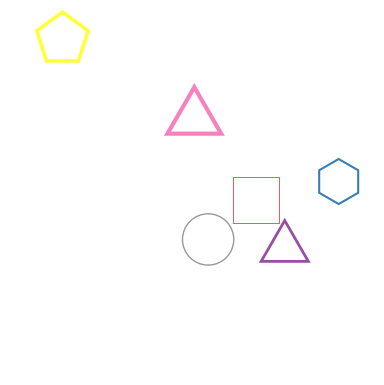[{"shape": "square", "thickness": 0.5, "radius": 0.3, "center": [0.665, 0.48]}, {"shape": "hexagon", "thickness": 1.5, "radius": 0.29, "center": [0.88, 0.528]}, {"shape": "triangle", "thickness": 2, "radius": 0.35, "center": [0.74, 0.356]}, {"shape": "pentagon", "thickness": 2.5, "radius": 0.35, "center": [0.162, 0.898]}, {"shape": "triangle", "thickness": 3, "radius": 0.4, "center": [0.505, 0.693]}, {"shape": "circle", "thickness": 1, "radius": 0.33, "center": [0.541, 0.378]}]